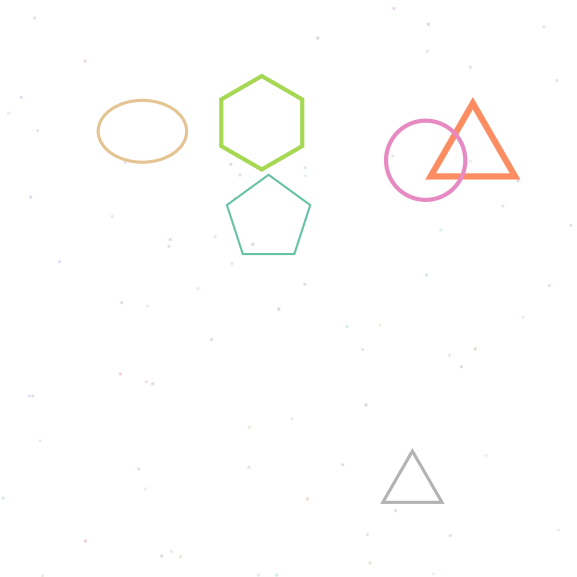[{"shape": "pentagon", "thickness": 1, "radius": 0.38, "center": [0.465, 0.621]}, {"shape": "triangle", "thickness": 3, "radius": 0.42, "center": [0.819, 0.736]}, {"shape": "circle", "thickness": 2, "radius": 0.34, "center": [0.737, 0.722]}, {"shape": "hexagon", "thickness": 2, "radius": 0.4, "center": [0.453, 0.787]}, {"shape": "oval", "thickness": 1.5, "radius": 0.38, "center": [0.247, 0.772]}, {"shape": "triangle", "thickness": 1.5, "radius": 0.3, "center": [0.714, 0.159]}]